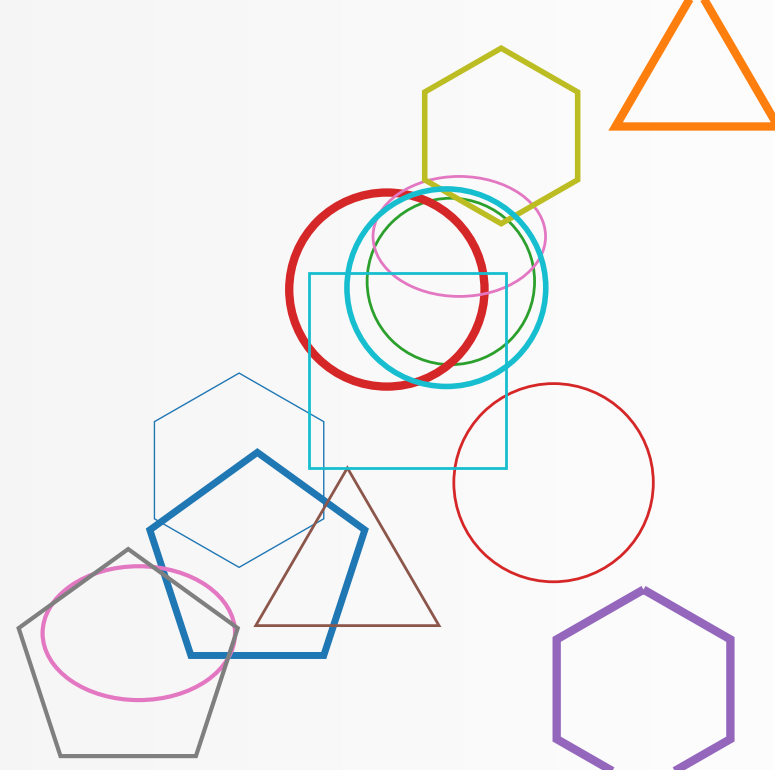[{"shape": "pentagon", "thickness": 2.5, "radius": 0.73, "center": [0.332, 0.267]}, {"shape": "hexagon", "thickness": 0.5, "radius": 0.63, "center": [0.309, 0.389]}, {"shape": "triangle", "thickness": 3, "radius": 0.61, "center": [0.899, 0.896]}, {"shape": "circle", "thickness": 1, "radius": 0.54, "center": [0.582, 0.634]}, {"shape": "circle", "thickness": 1, "radius": 0.64, "center": [0.714, 0.373]}, {"shape": "circle", "thickness": 3, "radius": 0.63, "center": [0.499, 0.624]}, {"shape": "hexagon", "thickness": 3, "radius": 0.65, "center": [0.83, 0.105]}, {"shape": "triangle", "thickness": 1, "radius": 0.68, "center": [0.448, 0.256]}, {"shape": "oval", "thickness": 1.5, "radius": 0.62, "center": [0.179, 0.178]}, {"shape": "oval", "thickness": 1, "radius": 0.56, "center": [0.593, 0.693]}, {"shape": "pentagon", "thickness": 1.5, "radius": 0.74, "center": [0.165, 0.138]}, {"shape": "hexagon", "thickness": 2, "radius": 0.57, "center": [0.647, 0.823]}, {"shape": "circle", "thickness": 2, "radius": 0.64, "center": [0.576, 0.626]}, {"shape": "square", "thickness": 1, "radius": 0.63, "center": [0.526, 0.519]}]